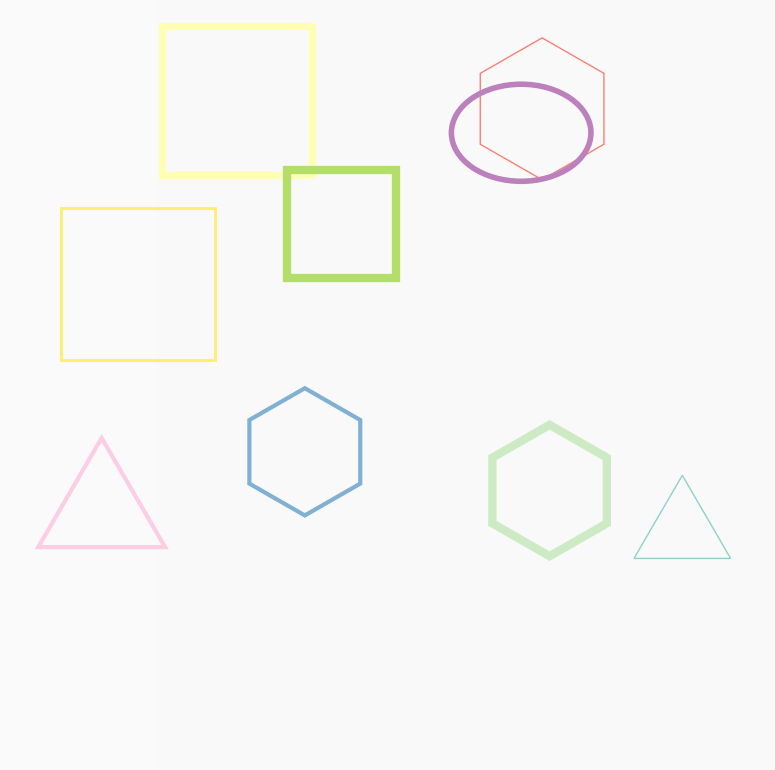[{"shape": "triangle", "thickness": 0.5, "radius": 0.36, "center": [0.88, 0.311]}, {"shape": "square", "thickness": 2.5, "radius": 0.48, "center": [0.306, 0.87]}, {"shape": "hexagon", "thickness": 0.5, "radius": 0.46, "center": [0.699, 0.859]}, {"shape": "hexagon", "thickness": 1.5, "radius": 0.41, "center": [0.393, 0.413]}, {"shape": "square", "thickness": 3, "radius": 0.35, "center": [0.44, 0.709]}, {"shape": "triangle", "thickness": 1.5, "radius": 0.47, "center": [0.131, 0.337]}, {"shape": "oval", "thickness": 2, "radius": 0.45, "center": [0.672, 0.828]}, {"shape": "hexagon", "thickness": 3, "radius": 0.43, "center": [0.709, 0.363]}, {"shape": "square", "thickness": 1, "radius": 0.5, "center": [0.178, 0.631]}]